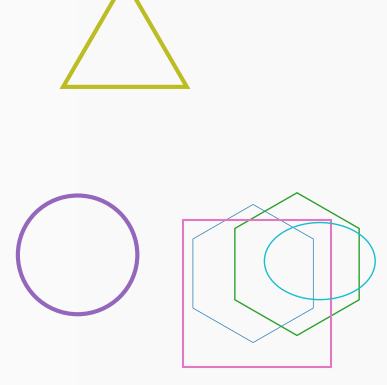[{"shape": "hexagon", "thickness": 0.5, "radius": 0.9, "center": [0.653, 0.29]}, {"shape": "hexagon", "thickness": 1, "radius": 0.93, "center": [0.766, 0.314]}, {"shape": "circle", "thickness": 3, "radius": 0.77, "center": [0.2, 0.338]}, {"shape": "square", "thickness": 1.5, "radius": 0.96, "center": [0.663, 0.238]}, {"shape": "triangle", "thickness": 3, "radius": 0.92, "center": [0.322, 0.867]}, {"shape": "oval", "thickness": 1, "radius": 0.71, "center": [0.825, 0.322]}]